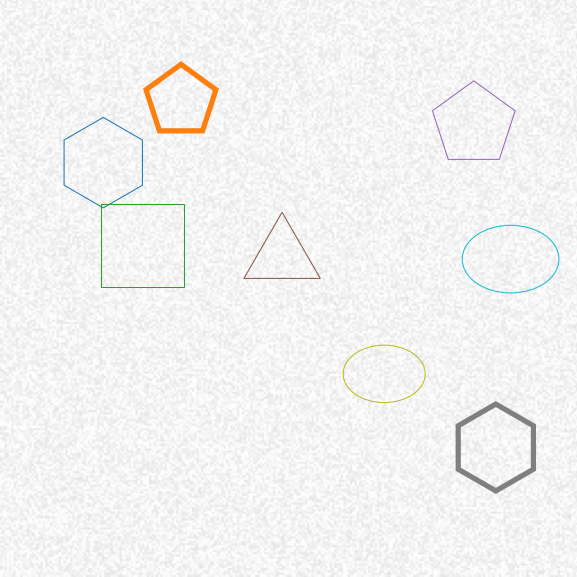[{"shape": "hexagon", "thickness": 0.5, "radius": 0.39, "center": [0.179, 0.718]}, {"shape": "pentagon", "thickness": 2.5, "radius": 0.32, "center": [0.313, 0.824]}, {"shape": "square", "thickness": 0.5, "radius": 0.36, "center": [0.247, 0.574]}, {"shape": "pentagon", "thickness": 0.5, "radius": 0.38, "center": [0.82, 0.784]}, {"shape": "triangle", "thickness": 0.5, "radius": 0.38, "center": [0.488, 0.555]}, {"shape": "hexagon", "thickness": 2.5, "radius": 0.38, "center": [0.859, 0.224]}, {"shape": "oval", "thickness": 0.5, "radius": 0.36, "center": [0.665, 0.352]}, {"shape": "oval", "thickness": 0.5, "radius": 0.42, "center": [0.884, 0.55]}]